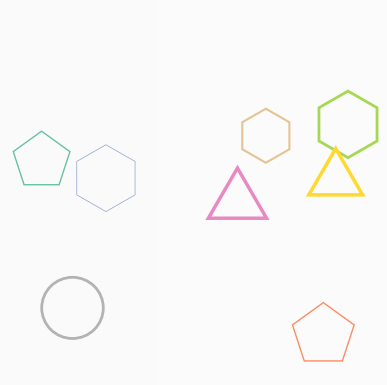[{"shape": "pentagon", "thickness": 1, "radius": 0.38, "center": [0.107, 0.582]}, {"shape": "pentagon", "thickness": 1, "radius": 0.42, "center": [0.834, 0.13]}, {"shape": "hexagon", "thickness": 0.5, "radius": 0.43, "center": [0.273, 0.537]}, {"shape": "triangle", "thickness": 2.5, "radius": 0.43, "center": [0.613, 0.477]}, {"shape": "hexagon", "thickness": 2, "radius": 0.43, "center": [0.898, 0.677]}, {"shape": "triangle", "thickness": 2.5, "radius": 0.4, "center": [0.866, 0.534]}, {"shape": "hexagon", "thickness": 1.5, "radius": 0.35, "center": [0.686, 0.647]}, {"shape": "circle", "thickness": 2, "radius": 0.4, "center": [0.187, 0.2]}]